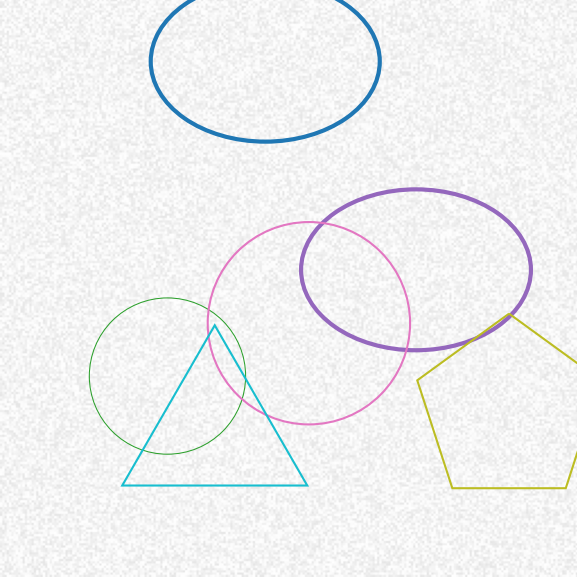[{"shape": "oval", "thickness": 2, "radius": 0.99, "center": [0.459, 0.893]}, {"shape": "circle", "thickness": 0.5, "radius": 0.68, "center": [0.29, 0.348]}, {"shape": "oval", "thickness": 2, "radius": 1.0, "center": [0.72, 0.532]}, {"shape": "circle", "thickness": 1, "radius": 0.88, "center": [0.535, 0.439]}, {"shape": "pentagon", "thickness": 1, "radius": 0.84, "center": [0.881, 0.289]}, {"shape": "triangle", "thickness": 1, "radius": 0.92, "center": [0.372, 0.251]}]